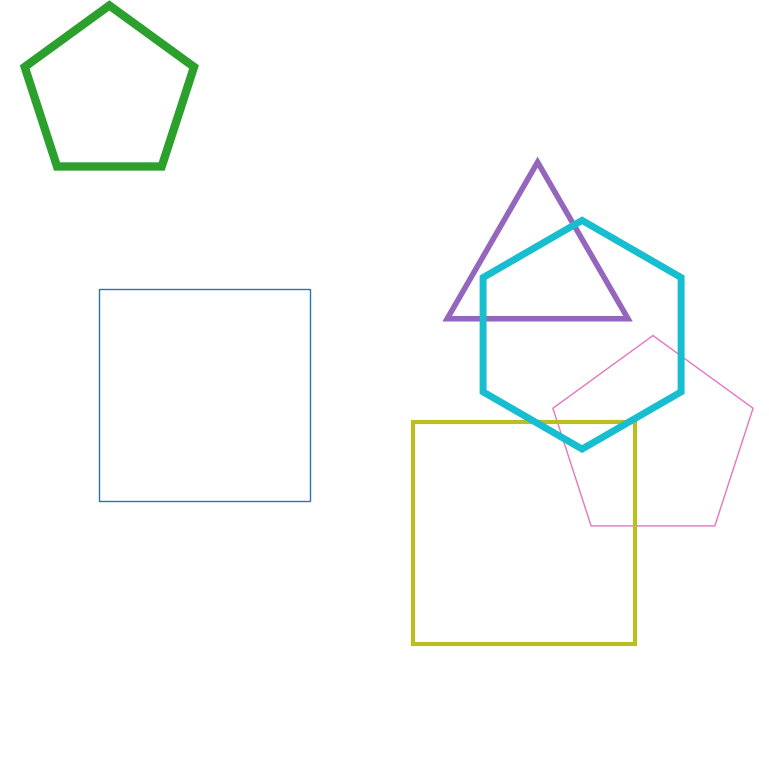[{"shape": "square", "thickness": 0.5, "radius": 0.69, "center": [0.266, 0.487]}, {"shape": "pentagon", "thickness": 3, "radius": 0.58, "center": [0.142, 0.877]}, {"shape": "triangle", "thickness": 2, "radius": 0.68, "center": [0.698, 0.654]}, {"shape": "pentagon", "thickness": 0.5, "radius": 0.68, "center": [0.848, 0.428]}, {"shape": "square", "thickness": 1.5, "radius": 0.72, "center": [0.681, 0.308]}, {"shape": "hexagon", "thickness": 2.5, "radius": 0.74, "center": [0.756, 0.565]}]